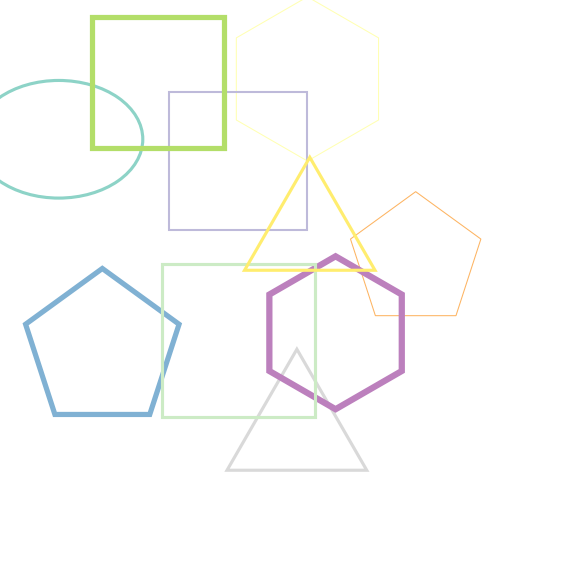[{"shape": "oval", "thickness": 1.5, "radius": 0.73, "center": [0.102, 0.758]}, {"shape": "hexagon", "thickness": 0.5, "radius": 0.71, "center": [0.532, 0.862]}, {"shape": "square", "thickness": 1, "radius": 0.6, "center": [0.412, 0.72]}, {"shape": "pentagon", "thickness": 2.5, "radius": 0.7, "center": [0.177, 0.394]}, {"shape": "pentagon", "thickness": 0.5, "radius": 0.59, "center": [0.72, 0.549]}, {"shape": "square", "thickness": 2.5, "radius": 0.57, "center": [0.273, 0.856]}, {"shape": "triangle", "thickness": 1.5, "radius": 0.7, "center": [0.514, 0.255]}, {"shape": "hexagon", "thickness": 3, "radius": 0.66, "center": [0.581, 0.423]}, {"shape": "square", "thickness": 1.5, "radius": 0.66, "center": [0.412, 0.409]}, {"shape": "triangle", "thickness": 1.5, "radius": 0.65, "center": [0.536, 0.596]}]